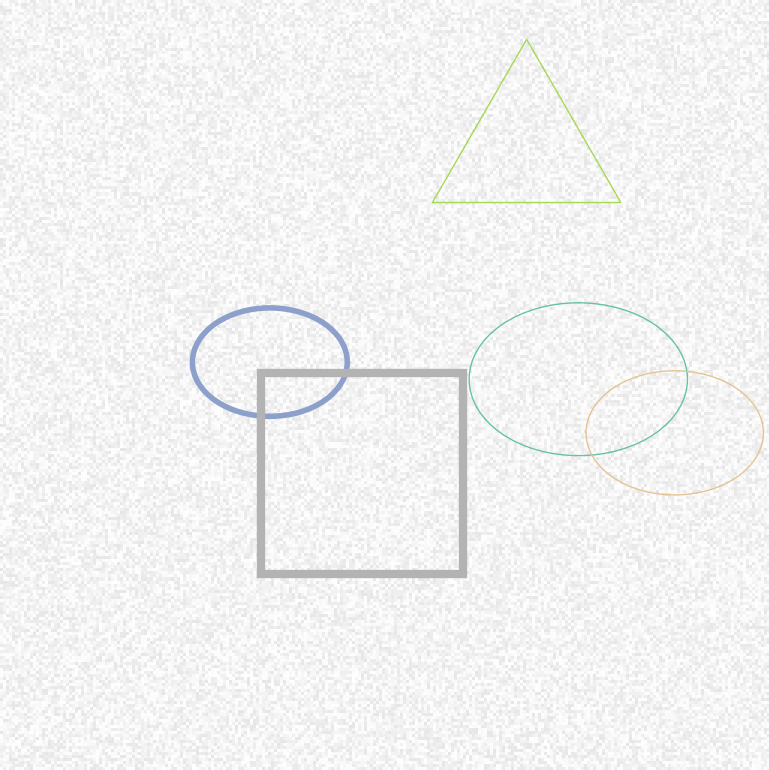[{"shape": "oval", "thickness": 0.5, "radius": 0.71, "center": [0.751, 0.508]}, {"shape": "oval", "thickness": 2, "radius": 0.5, "center": [0.35, 0.53]}, {"shape": "triangle", "thickness": 0.5, "radius": 0.71, "center": [0.684, 0.808]}, {"shape": "oval", "thickness": 0.5, "radius": 0.58, "center": [0.876, 0.438]}, {"shape": "square", "thickness": 3, "radius": 0.66, "center": [0.47, 0.385]}]